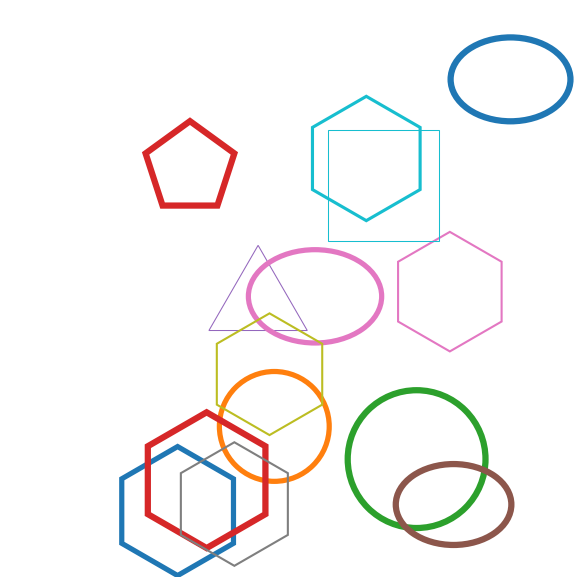[{"shape": "hexagon", "thickness": 2.5, "radius": 0.56, "center": [0.308, 0.114]}, {"shape": "oval", "thickness": 3, "radius": 0.52, "center": [0.884, 0.862]}, {"shape": "circle", "thickness": 2.5, "radius": 0.48, "center": [0.475, 0.261]}, {"shape": "circle", "thickness": 3, "radius": 0.6, "center": [0.721, 0.204]}, {"shape": "hexagon", "thickness": 3, "radius": 0.59, "center": [0.358, 0.168]}, {"shape": "pentagon", "thickness": 3, "radius": 0.4, "center": [0.329, 0.709]}, {"shape": "triangle", "thickness": 0.5, "radius": 0.49, "center": [0.447, 0.476]}, {"shape": "oval", "thickness": 3, "radius": 0.5, "center": [0.785, 0.126]}, {"shape": "oval", "thickness": 2.5, "radius": 0.58, "center": [0.546, 0.486]}, {"shape": "hexagon", "thickness": 1, "radius": 0.52, "center": [0.779, 0.494]}, {"shape": "hexagon", "thickness": 1, "radius": 0.53, "center": [0.406, 0.126]}, {"shape": "hexagon", "thickness": 1, "radius": 0.53, "center": [0.467, 0.351]}, {"shape": "square", "thickness": 0.5, "radius": 0.48, "center": [0.664, 0.678]}, {"shape": "hexagon", "thickness": 1.5, "radius": 0.54, "center": [0.634, 0.725]}]